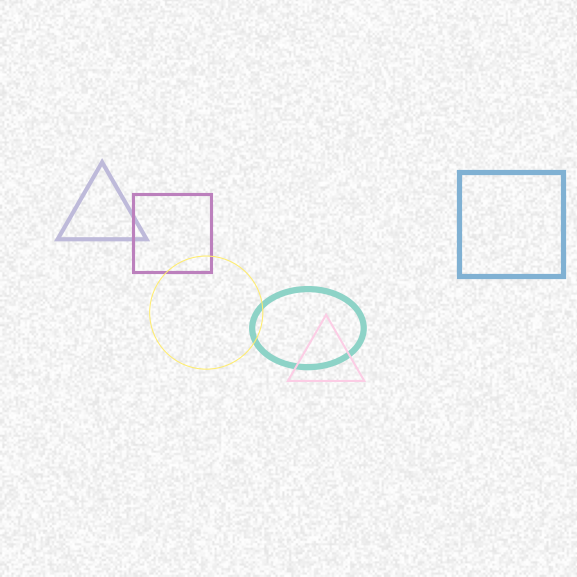[{"shape": "oval", "thickness": 3, "radius": 0.48, "center": [0.533, 0.431]}, {"shape": "triangle", "thickness": 2, "radius": 0.44, "center": [0.177, 0.629]}, {"shape": "square", "thickness": 2.5, "radius": 0.45, "center": [0.885, 0.611]}, {"shape": "triangle", "thickness": 1, "radius": 0.38, "center": [0.565, 0.378]}, {"shape": "square", "thickness": 1.5, "radius": 0.34, "center": [0.297, 0.596]}, {"shape": "circle", "thickness": 0.5, "radius": 0.49, "center": [0.357, 0.458]}]